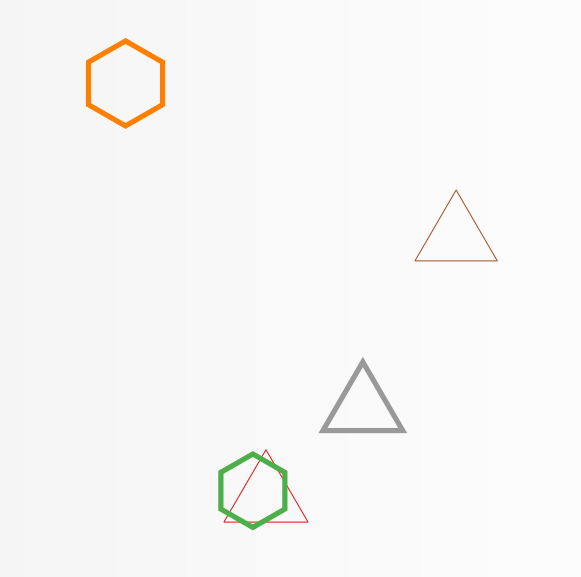[{"shape": "triangle", "thickness": 0.5, "radius": 0.42, "center": [0.458, 0.137]}, {"shape": "hexagon", "thickness": 2.5, "radius": 0.32, "center": [0.435, 0.149]}, {"shape": "hexagon", "thickness": 2.5, "radius": 0.37, "center": [0.216, 0.855]}, {"shape": "triangle", "thickness": 0.5, "radius": 0.41, "center": [0.785, 0.588]}, {"shape": "triangle", "thickness": 2.5, "radius": 0.4, "center": [0.624, 0.293]}]